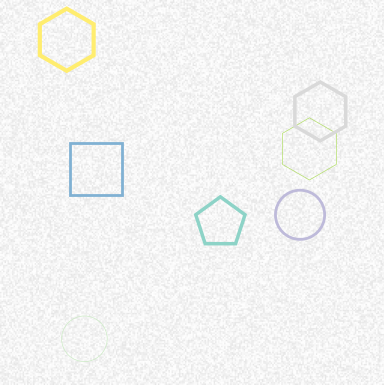[{"shape": "pentagon", "thickness": 2.5, "radius": 0.34, "center": [0.572, 0.421]}, {"shape": "circle", "thickness": 2, "radius": 0.32, "center": [0.779, 0.442]}, {"shape": "square", "thickness": 2, "radius": 0.34, "center": [0.249, 0.562]}, {"shape": "hexagon", "thickness": 0.5, "radius": 0.4, "center": [0.804, 0.613]}, {"shape": "hexagon", "thickness": 2.5, "radius": 0.38, "center": [0.832, 0.711]}, {"shape": "circle", "thickness": 0.5, "radius": 0.3, "center": [0.219, 0.12]}, {"shape": "hexagon", "thickness": 3, "radius": 0.4, "center": [0.173, 0.897]}]